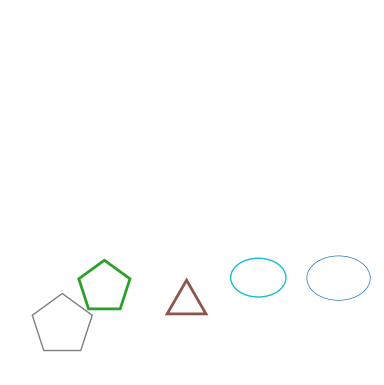[{"shape": "oval", "thickness": 0.5, "radius": 0.41, "center": [0.879, 0.278]}, {"shape": "pentagon", "thickness": 2, "radius": 0.35, "center": [0.271, 0.254]}, {"shape": "triangle", "thickness": 2, "radius": 0.29, "center": [0.485, 0.214]}, {"shape": "pentagon", "thickness": 1, "radius": 0.41, "center": [0.162, 0.156]}, {"shape": "oval", "thickness": 1, "radius": 0.36, "center": [0.671, 0.279]}]